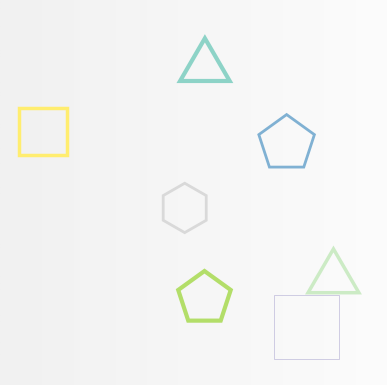[{"shape": "triangle", "thickness": 3, "radius": 0.37, "center": [0.529, 0.827]}, {"shape": "square", "thickness": 0.5, "radius": 0.42, "center": [0.79, 0.151]}, {"shape": "pentagon", "thickness": 2, "radius": 0.38, "center": [0.74, 0.627]}, {"shape": "pentagon", "thickness": 3, "radius": 0.36, "center": [0.528, 0.225]}, {"shape": "hexagon", "thickness": 2, "radius": 0.32, "center": [0.477, 0.46]}, {"shape": "triangle", "thickness": 2.5, "radius": 0.38, "center": [0.861, 0.278]}, {"shape": "square", "thickness": 2.5, "radius": 0.31, "center": [0.111, 0.658]}]